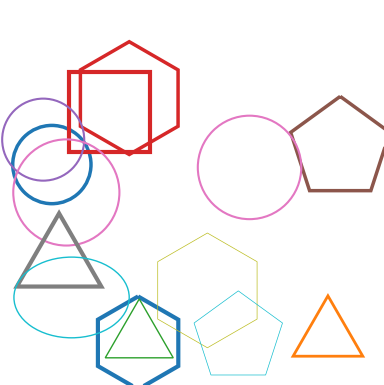[{"shape": "circle", "thickness": 2.5, "radius": 0.51, "center": [0.135, 0.573]}, {"shape": "hexagon", "thickness": 3, "radius": 0.6, "center": [0.359, 0.109]}, {"shape": "triangle", "thickness": 2, "radius": 0.52, "center": [0.852, 0.127]}, {"shape": "triangle", "thickness": 1, "radius": 0.51, "center": [0.362, 0.122]}, {"shape": "hexagon", "thickness": 2.5, "radius": 0.73, "center": [0.336, 0.745]}, {"shape": "square", "thickness": 3, "radius": 0.52, "center": [0.284, 0.709]}, {"shape": "circle", "thickness": 1.5, "radius": 0.53, "center": [0.112, 0.637]}, {"shape": "pentagon", "thickness": 2.5, "radius": 0.68, "center": [0.884, 0.614]}, {"shape": "circle", "thickness": 1.5, "radius": 0.69, "center": [0.172, 0.5]}, {"shape": "circle", "thickness": 1.5, "radius": 0.67, "center": [0.648, 0.565]}, {"shape": "triangle", "thickness": 3, "radius": 0.63, "center": [0.153, 0.319]}, {"shape": "hexagon", "thickness": 0.5, "radius": 0.75, "center": [0.539, 0.246]}, {"shape": "oval", "thickness": 1, "radius": 0.75, "center": [0.186, 0.227]}, {"shape": "pentagon", "thickness": 0.5, "radius": 0.6, "center": [0.619, 0.124]}]